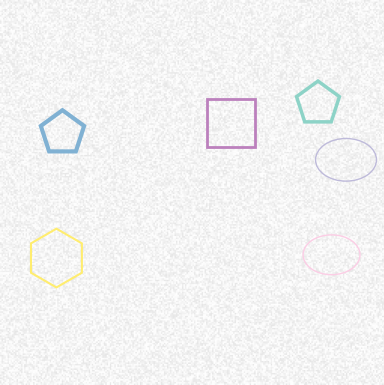[{"shape": "pentagon", "thickness": 2.5, "radius": 0.29, "center": [0.826, 0.731]}, {"shape": "oval", "thickness": 1, "radius": 0.4, "center": [0.899, 0.585]}, {"shape": "pentagon", "thickness": 3, "radius": 0.3, "center": [0.162, 0.655]}, {"shape": "oval", "thickness": 1, "radius": 0.37, "center": [0.861, 0.338]}, {"shape": "square", "thickness": 2, "radius": 0.31, "center": [0.6, 0.681]}, {"shape": "hexagon", "thickness": 1.5, "radius": 0.38, "center": [0.147, 0.33]}]